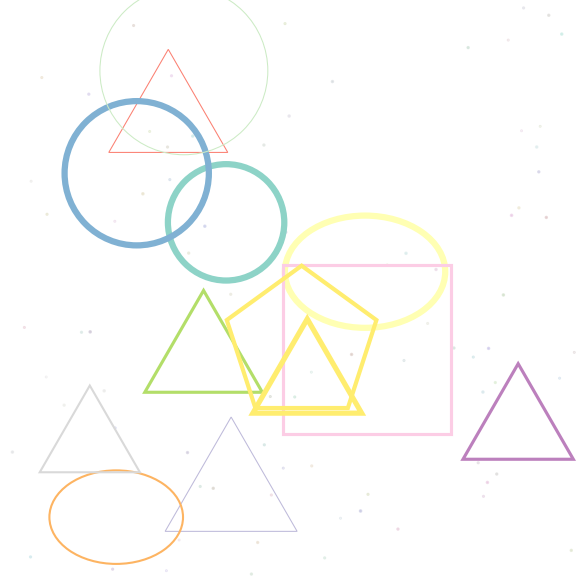[{"shape": "circle", "thickness": 3, "radius": 0.5, "center": [0.392, 0.614]}, {"shape": "oval", "thickness": 3, "radius": 0.69, "center": [0.632, 0.529]}, {"shape": "triangle", "thickness": 0.5, "radius": 0.66, "center": [0.4, 0.145]}, {"shape": "triangle", "thickness": 0.5, "radius": 0.59, "center": [0.291, 0.795]}, {"shape": "circle", "thickness": 3, "radius": 0.62, "center": [0.237, 0.699]}, {"shape": "oval", "thickness": 1, "radius": 0.58, "center": [0.201, 0.104]}, {"shape": "triangle", "thickness": 1.5, "radius": 0.59, "center": [0.352, 0.379]}, {"shape": "square", "thickness": 1.5, "radius": 0.73, "center": [0.635, 0.394]}, {"shape": "triangle", "thickness": 1, "radius": 0.5, "center": [0.156, 0.231]}, {"shape": "triangle", "thickness": 1.5, "radius": 0.55, "center": [0.897, 0.259]}, {"shape": "circle", "thickness": 0.5, "radius": 0.73, "center": [0.318, 0.877]}, {"shape": "triangle", "thickness": 2.5, "radius": 0.54, "center": [0.532, 0.338]}, {"shape": "pentagon", "thickness": 2, "radius": 0.68, "center": [0.522, 0.403]}]